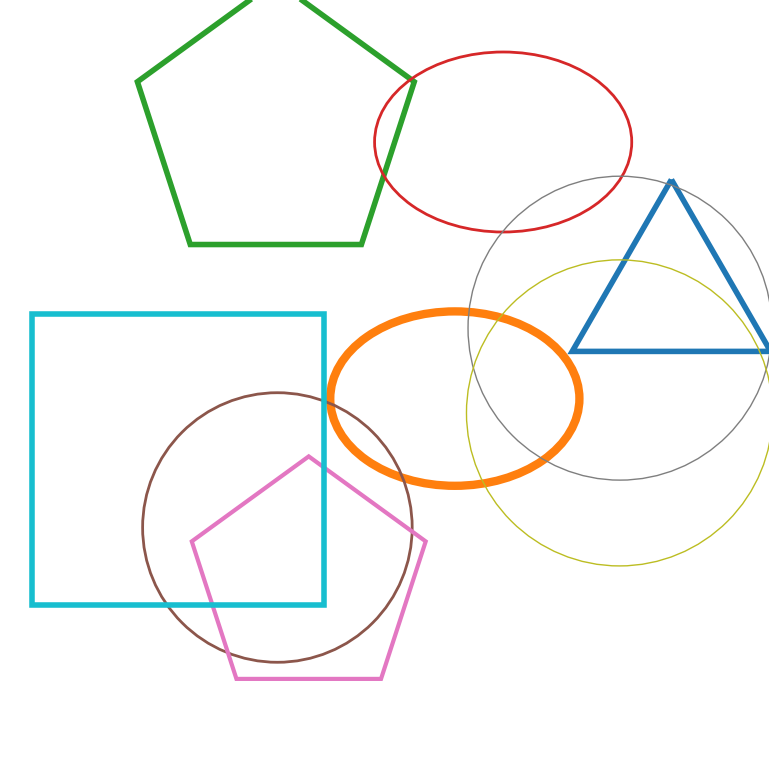[{"shape": "triangle", "thickness": 2, "radius": 0.74, "center": [0.872, 0.618]}, {"shape": "oval", "thickness": 3, "radius": 0.81, "center": [0.591, 0.482]}, {"shape": "pentagon", "thickness": 2, "radius": 0.95, "center": [0.358, 0.835]}, {"shape": "oval", "thickness": 1, "radius": 0.83, "center": [0.653, 0.816]}, {"shape": "circle", "thickness": 1, "radius": 0.88, "center": [0.36, 0.315]}, {"shape": "pentagon", "thickness": 1.5, "radius": 0.8, "center": [0.401, 0.248]}, {"shape": "circle", "thickness": 0.5, "radius": 0.99, "center": [0.805, 0.574]}, {"shape": "circle", "thickness": 0.5, "radius": 0.99, "center": [0.805, 0.464]}, {"shape": "square", "thickness": 2, "radius": 0.95, "center": [0.231, 0.403]}]